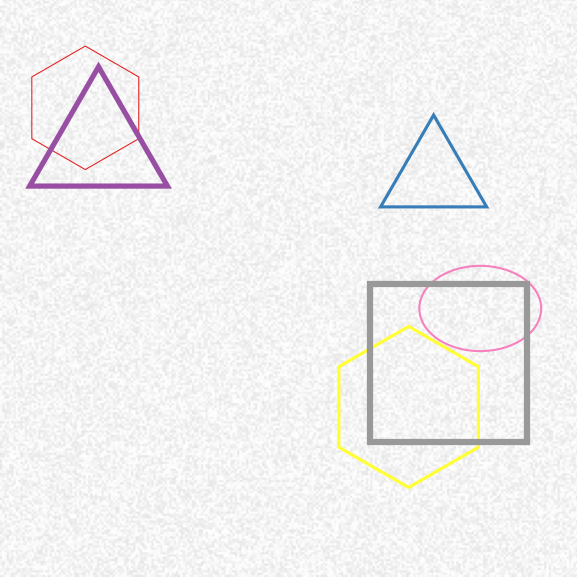[{"shape": "hexagon", "thickness": 0.5, "radius": 0.53, "center": [0.148, 0.812]}, {"shape": "triangle", "thickness": 1.5, "radius": 0.53, "center": [0.751, 0.694]}, {"shape": "triangle", "thickness": 2.5, "radius": 0.69, "center": [0.171, 0.746]}, {"shape": "hexagon", "thickness": 1.5, "radius": 0.7, "center": [0.708, 0.294]}, {"shape": "oval", "thickness": 1, "radius": 0.53, "center": [0.832, 0.465]}, {"shape": "square", "thickness": 3, "radius": 0.68, "center": [0.777, 0.371]}]